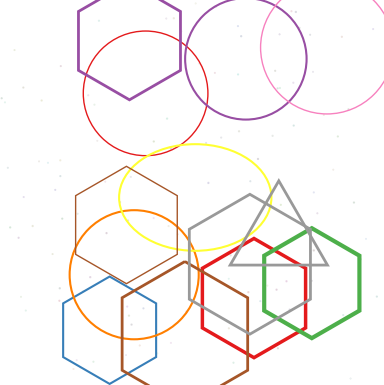[{"shape": "circle", "thickness": 1, "radius": 0.81, "center": [0.378, 0.758]}, {"shape": "hexagon", "thickness": 2.5, "radius": 0.77, "center": [0.66, 0.226]}, {"shape": "hexagon", "thickness": 1.5, "radius": 0.7, "center": [0.285, 0.142]}, {"shape": "hexagon", "thickness": 3, "radius": 0.71, "center": [0.81, 0.265]}, {"shape": "circle", "thickness": 1.5, "radius": 0.79, "center": [0.639, 0.847]}, {"shape": "hexagon", "thickness": 2, "radius": 0.76, "center": [0.336, 0.894]}, {"shape": "circle", "thickness": 1.5, "radius": 0.84, "center": [0.349, 0.286]}, {"shape": "oval", "thickness": 1.5, "radius": 0.99, "center": [0.507, 0.487]}, {"shape": "hexagon", "thickness": 1, "radius": 0.76, "center": [0.328, 0.416]}, {"shape": "hexagon", "thickness": 2, "radius": 0.94, "center": [0.48, 0.132]}, {"shape": "circle", "thickness": 1, "radius": 0.86, "center": [0.849, 0.876]}, {"shape": "triangle", "thickness": 2, "radius": 0.73, "center": [0.724, 0.384]}, {"shape": "hexagon", "thickness": 2, "radius": 0.91, "center": [0.649, 0.314]}]